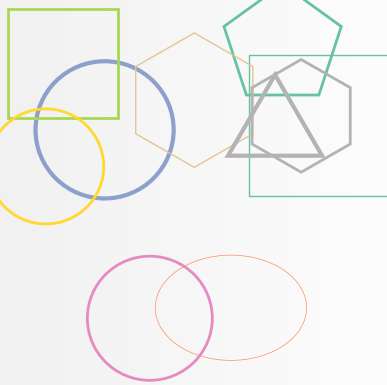[{"shape": "square", "thickness": 1, "radius": 0.91, "center": [0.826, 0.674]}, {"shape": "pentagon", "thickness": 2, "radius": 0.8, "center": [0.729, 0.882]}, {"shape": "oval", "thickness": 0.5, "radius": 0.98, "center": [0.596, 0.201]}, {"shape": "circle", "thickness": 3, "radius": 0.89, "center": [0.27, 0.663]}, {"shape": "circle", "thickness": 2, "radius": 0.81, "center": [0.387, 0.173]}, {"shape": "square", "thickness": 2, "radius": 0.71, "center": [0.162, 0.835]}, {"shape": "circle", "thickness": 2, "radius": 0.75, "center": [0.118, 0.568]}, {"shape": "hexagon", "thickness": 1, "radius": 0.87, "center": [0.501, 0.74]}, {"shape": "hexagon", "thickness": 2, "radius": 0.73, "center": [0.777, 0.699]}, {"shape": "triangle", "thickness": 3, "radius": 0.7, "center": [0.71, 0.666]}]